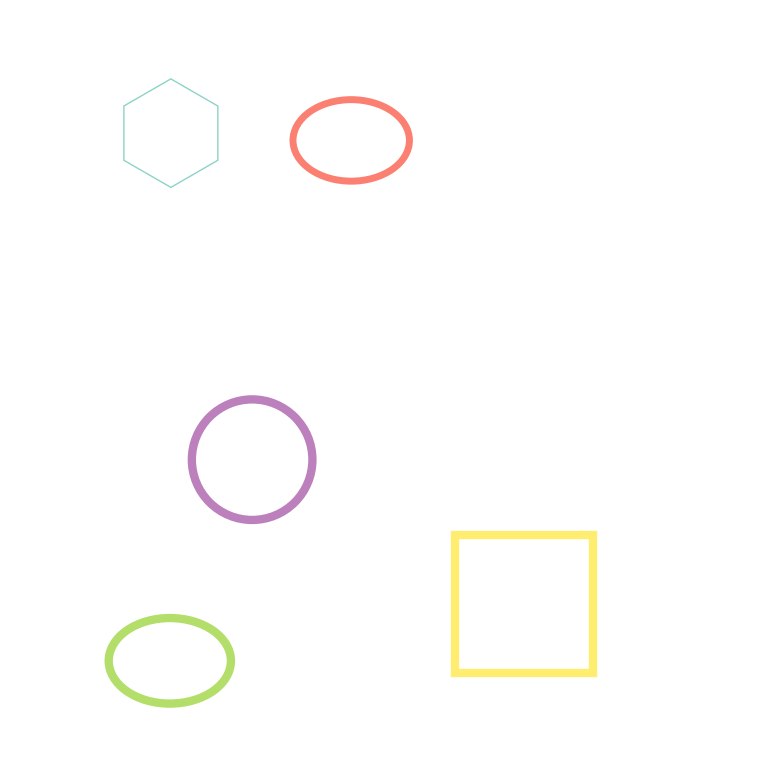[{"shape": "hexagon", "thickness": 0.5, "radius": 0.35, "center": [0.222, 0.827]}, {"shape": "oval", "thickness": 2.5, "radius": 0.38, "center": [0.456, 0.818]}, {"shape": "oval", "thickness": 3, "radius": 0.4, "center": [0.221, 0.142]}, {"shape": "circle", "thickness": 3, "radius": 0.39, "center": [0.327, 0.403]}, {"shape": "square", "thickness": 3, "radius": 0.45, "center": [0.68, 0.215]}]